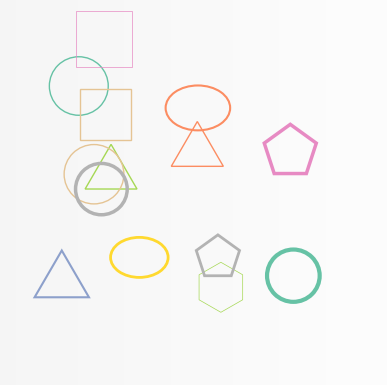[{"shape": "circle", "thickness": 3, "radius": 0.34, "center": [0.757, 0.284]}, {"shape": "circle", "thickness": 1, "radius": 0.38, "center": [0.203, 0.777]}, {"shape": "triangle", "thickness": 1, "radius": 0.39, "center": [0.509, 0.607]}, {"shape": "oval", "thickness": 1.5, "radius": 0.42, "center": [0.511, 0.72]}, {"shape": "triangle", "thickness": 1.5, "radius": 0.4, "center": [0.159, 0.268]}, {"shape": "square", "thickness": 0.5, "radius": 0.37, "center": [0.268, 0.9]}, {"shape": "pentagon", "thickness": 2.5, "radius": 0.35, "center": [0.749, 0.606]}, {"shape": "triangle", "thickness": 1, "radius": 0.39, "center": [0.287, 0.548]}, {"shape": "hexagon", "thickness": 0.5, "radius": 0.32, "center": [0.57, 0.254]}, {"shape": "oval", "thickness": 2, "radius": 0.37, "center": [0.36, 0.331]}, {"shape": "square", "thickness": 1, "radius": 0.33, "center": [0.273, 0.704]}, {"shape": "circle", "thickness": 1, "radius": 0.39, "center": [0.243, 0.547]}, {"shape": "circle", "thickness": 2.5, "radius": 0.33, "center": [0.262, 0.509]}, {"shape": "pentagon", "thickness": 2, "radius": 0.29, "center": [0.562, 0.331]}]